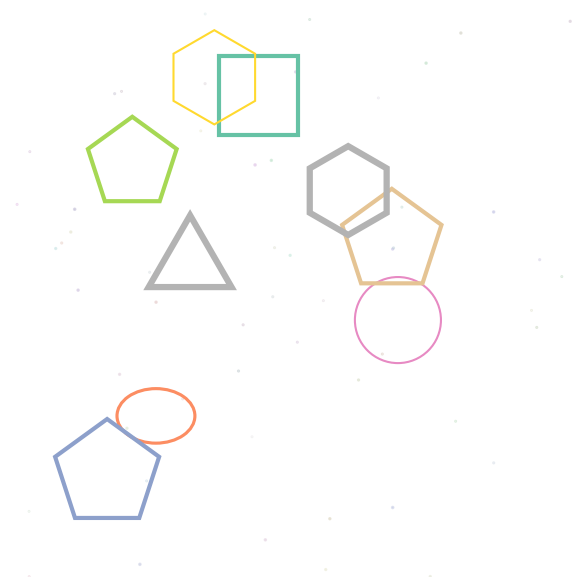[{"shape": "square", "thickness": 2, "radius": 0.34, "center": [0.447, 0.834]}, {"shape": "oval", "thickness": 1.5, "radius": 0.34, "center": [0.27, 0.279]}, {"shape": "pentagon", "thickness": 2, "radius": 0.47, "center": [0.185, 0.179]}, {"shape": "circle", "thickness": 1, "radius": 0.37, "center": [0.689, 0.445]}, {"shape": "pentagon", "thickness": 2, "radius": 0.4, "center": [0.229, 0.716]}, {"shape": "hexagon", "thickness": 1, "radius": 0.41, "center": [0.371, 0.865]}, {"shape": "pentagon", "thickness": 2, "radius": 0.45, "center": [0.678, 0.582]}, {"shape": "hexagon", "thickness": 3, "radius": 0.38, "center": [0.603, 0.669]}, {"shape": "triangle", "thickness": 3, "radius": 0.41, "center": [0.329, 0.543]}]